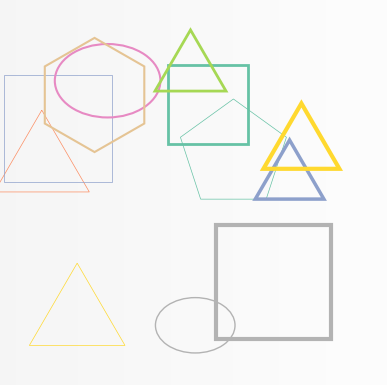[{"shape": "square", "thickness": 2, "radius": 0.51, "center": [0.537, 0.728]}, {"shape": "pentagon", "thickness": 0.5, "radius": 0.72, "center": [0.602, 0.599]}, {"shape": "triangle", "thickness": 0.5, "radius": 0.71, "center": [0.108, 0.572]}, {"shape": "square", "thickness": 0.5, "radius": 0.7, "center": [0.15, 0.667]}, {"shape": "triangle", "thickness": 2.5, "radius": 0.51, "center": [0.747, 0.534]}, {"shape": "oval", "thickness": 1.5, "radius": 0.68, "center": [0.278, 0.79]}, {"shape": "triangle", "thickness": 2, "radius": 0.53, "center": [0.492, 0.816]}, {"shape": "triangle", "thickness": 0.5, "radius": 0.71, "center": [0.199, 0.174]}, {"shape": "triangle", "thickness": 3, "radius": 0.57, "center": [0.778, 0.618]}, {"shape": "hexagon", "thickness": 1.5, "radius": 0.74, "center": [0.244, 0.753]}, {"shape": "oval", "thickness": 1, "radius": 0.51, "center": [0.504, 0.155]}, {"shape": "square", "thickness": 3, "radius": 0.74, "center": [0.706, 0.267]}]